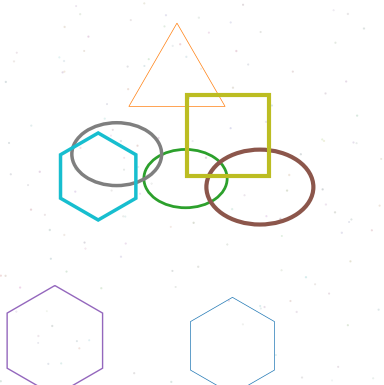[{"shape": "hexagon", "thickness": 0.5, "radius": 0.63, "center": [0.604, 0.102]}, {"shape": "triangle", "thickness": 0.5, "radius": 0.72, "center": [0.46, 0.796]}, {"shape": "oval", "thickness": 2, "radius": 0.54, "center": [0.482, 0.536]}, {"shape": "hexagon", "thickness": 1, "radius": 0.72, "center": [0.142, 0.115]}, {"shape": "oval", "thickness": 3, "radius": 0.69, "center": [0.675, 0.514]}, {"shape": "oval", "thickness": 2.5, "radius": 0.58, "center": [0.303, 0.6]}, {"shape": "square", "thickness": 3, "radius": 0.53, "center": [0.593, 0.648]}, {"shape": "hexagon", "thickness": 2.5, "radius": 0.56, "center": [0.255, 0.542]}]